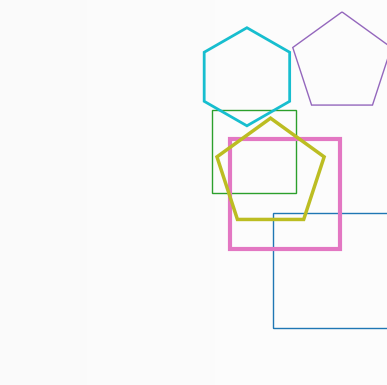[{"shape": "square", "thickness": 1, "radius": 0.75, "center": [0.855, 0.298]}, {"shape": "square", "thickness": 1, "radius": 0.54, "center": [0.655, 0.607]}, {"shape": "pentagon", "thickness": 1, "radius": 0.67, "center": [0.883, 0.835]}, {"shape": "square", "thickness": 3, "radius": 0.71, "center": [0.736, 0.496]}, {"shape": "pentagon", "thickness": 2.5, "radius": 0.73, "center": [0.698, 0.548]}, {"shape": "hexagon", "thickness": 2, "radius": 0.64, "center": [0.637, 0.801]}]